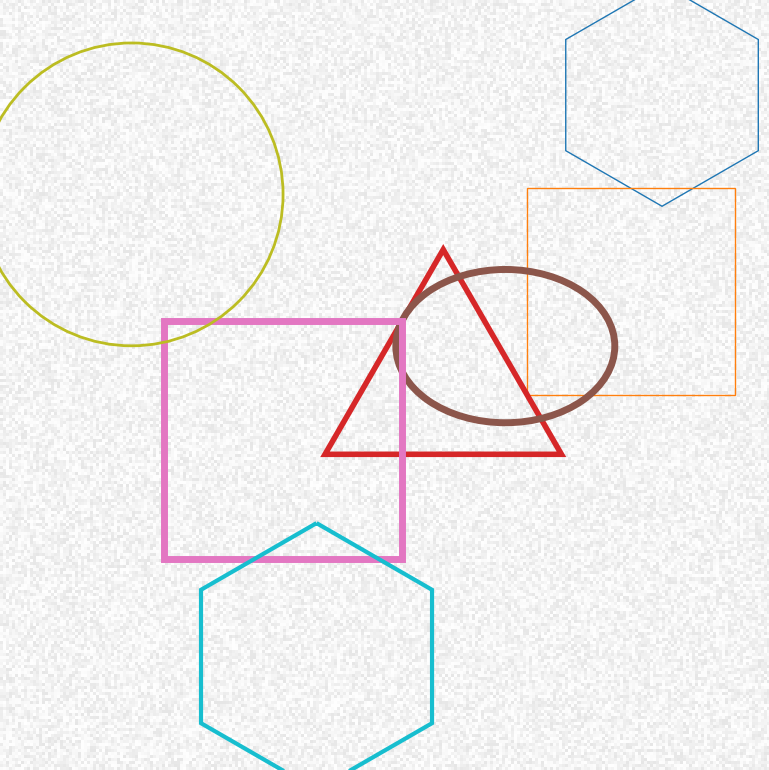[{"shape": "hexagon", "thickness": 0.5, "radius": 0.72, "center": [0.86, 0.877]}, {"shape": "square", "thickness": 0.5, "radius": 0.67, "center": [0.819, 0.621]}, {"shape": "triangle", "thickness": 2, "radius": 0.89, "center": [0.576, 0.499]}, {"shape": "oval", "thickness": 2.5, "radius": 0.71, "center": [0.656, 0.551]}, {"shape": "square", "thickness": 2.5, "radius": 0.77, "center": [0.367, 0.429]}, {"shape": "circle", "thickness": 1, "radius": 0.98, "center": [0.171, 0.748]}, {"shape": "hexagon", "thickness": 1.5, "radius": 0.87, "center": [0.411, 0.147]}]